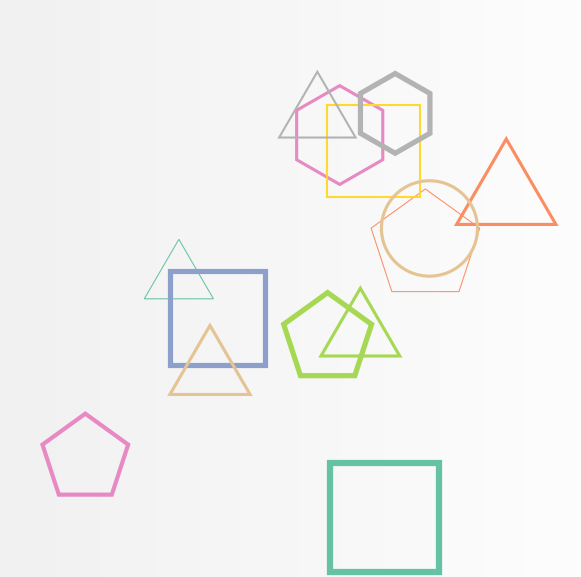[{"shape": "square", "thickness": 3, "radius": 0.47, "center": [0.661, 0.103]}, {"shape": "triangle", "thickness": 0.5, "radius": 0.34, "center": [0.308, 0.516]}, {"shape": "triangle", "thickness": 1.5, "radius": 0.49, "center": [0.871, 0.66]}, {"shape": "pentagon", "thickness": 0.5, "radius": 0.49, "center": [0.732, 0.574]}, {"shape": "square", "thickness": 2.5, "radius": 0.41, "center": [0.374, 0.449]}, {"shape": "hexagon", "thickness": 1.5, "radius": 0.43, "center": [0.584, 0.765]}, {"shape": "pentagon", "thickness": 2, "radius": 0.39, "center": [0.147, 0.205]}, {"shape": "pentagon", "thickness": 2.5, "radius": 0.4, "center": [0.564, 0.413]}, {"shape": "triangle", "thickness": 1.5, "radius": 0.39, "center": [0.62, 0.422]}, {"shape": "square", "thickness": 1, "radius": 0.4, "center": [0.642, 0.738]}, {"shape": "circle", "thickness": 1.5, "radius": 0.41, "center": [0.739, 0.604]}, {"shape": "triangle", "thickness": 1.5, "radius": 0.4, "center": [0.361, 0.356]}, {"shape": "triangle", "thickness": 1, "radius": 0.38, "center": [0.546, 0.799]}, {"shape": "hexagon", "thickness": 2.5, "radius": 0.35, "center": [0.68, 0.803]}]